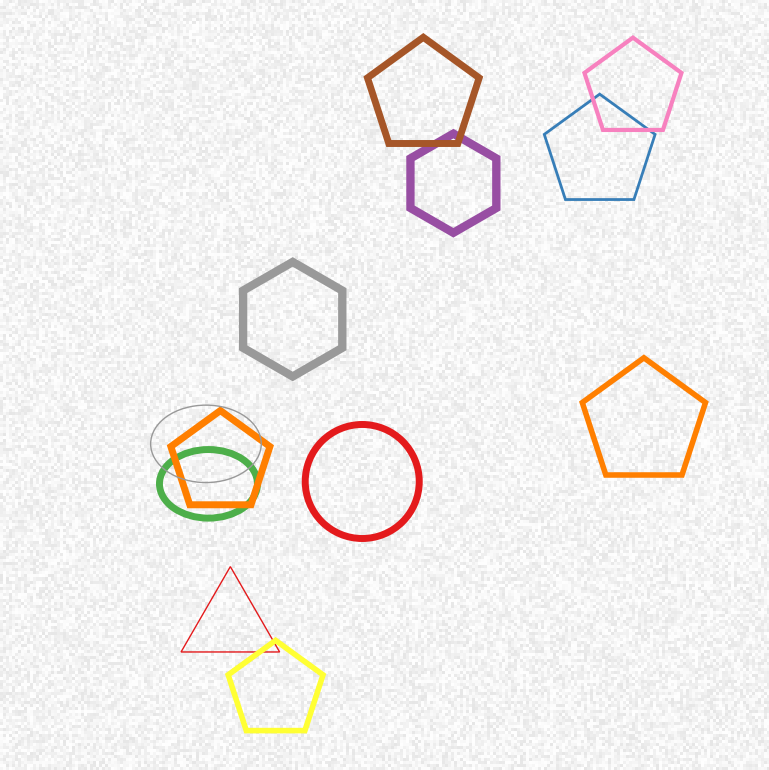[{"shape": "triangle", "thickness": 0.5, "radius": 0.37, "center": [0.299, 0.19]}, {"shape": "circle", "thickness": 2.5, "radius": 0.37, "center": [0.47, 0.375]}, {"shape": "pentagon", "thickness": 1, "radius": 0.38, "center": [0.779, 0.802]}, {"shape": "oval", "thickness": 2.5, "radius": 0.32, "center": [0.271, 0.372]}, {"shape": "hexagon", "thickness": 3, "radius": 0.32, "center": [0.589, 0.762]}, {"shape": "pentagon", "thickness": 2, "radius": 0.42, "center": [0.836, 0.451]}, {"shape": "pentagon", "thickness": 2.5, "radius": 0.34, "center": [0.286, 0.399]}, {"shape": "pentagon", "thickness": 2, "radius": 0.32, "center": [0.358, 0.104]}, {"shape": "pentagon", "thickness": 2.5, "radius": 0.38, "center": [0.55, 0.875]}, {"shape": "pentagon", "thickness": 1.5, "radius": 0.33, "center": [0.822, 0.885]}, {"shape": "hexagon", "thickness": 3, "radius": 0.37, "center": [0.38, 0.585]}, {"shape": "oval", "thickness": 0.5, "radius": 0.36, "center": [0.267, 0.424]}]